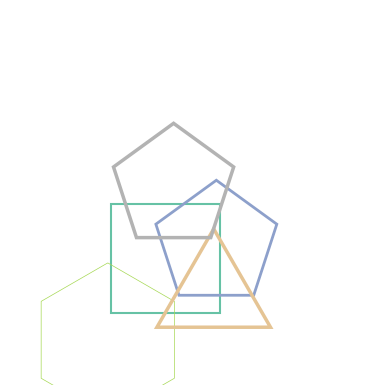[{"shape": "square", "thickness": 1.5, "radius": 0.71, "center": [0.43, 0.328]}, {"shape": "pentagon", "thickness": 2, "radius": 0.83, "center": [0.562, 0.367]}, {"shape": "hexagon", "thickness": 0.5, "radius": 1.0, "center": [0.28, 0.117]}, {"shape": "triangle", "thickness": 2.5, "radius": 0.85, "center": [0.555, 0.235]}, {"shape": "pentagon", "thickness": 2.5, "radius": 0.82, "center": [0.451, 0.516]}]